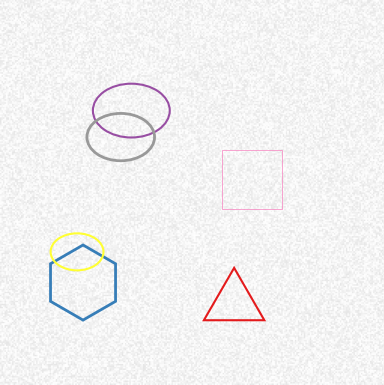[{"shape": "triangle", "thickness": 1.5, "radius": 0.45, "center": [0.608, 0.214]}, {"shape": "hexagon", "thickness": 2, "radius": 0.49, "center": [0.216, 0.266]}, {"shape": "oval", "thickness": 1.5, "radius": 0.5, "center": [0.341, 0.713]}, {"shape": "oval", "thickness": 1.5, "radius": 0.34, "center": [0.2, 0.346]}, {"shape": "square", "thickness": 0.5, "radius": 0.39, "center": [0.655, 0.534]}, {"shape": "oval", "thickness": 2, "radius": 0.44, "center": [0.314, 0.644]}]